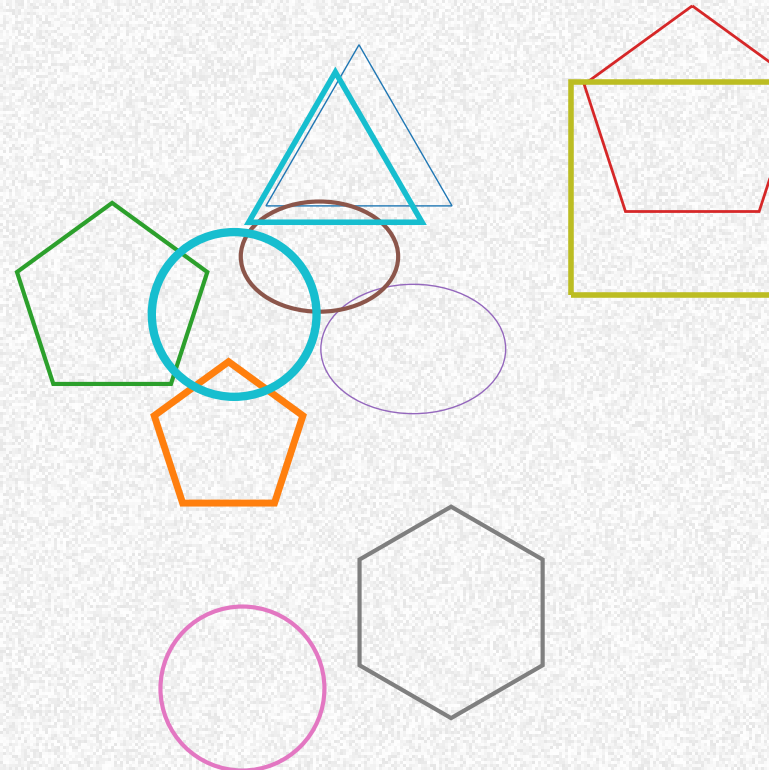[{"shape": "triangle", "thickness": 0.5, "radius": 0.7, "center": [0.466, 0.802]}, {"shape": "pentagon", "thickness": 2.5, "radius": 0.51, "center": [0.297, 0.429]}, {"shape": "pentagon", "thickness": 1.5, "radius": 0.65, "center": [0.146, 0.607]}, {"shape": "pentagon", "thickness": 1, "radius": 0.74, "center": [0.899, 0.845]}, {"shape": "oval", "thickness": 0.5, "radius": 0.6, "center": [0.537, 0.547]}, {"shape": "oval", "thickness": 1.5, "radius": 0.51, "center": [0.415, 0.667]}, {"shape": "circle", "thickness": 1.5, "radius": 0.53, "center": [0.315, 0.106]}, {"shape": "hexagon", "thickness": 1.5, "radius": 0.69, "center": [0.586, 0.205]}, {"shape": "square", "thickness": 2, "radius": 0.69, "center": [0.879, 0.756]}, {"shape": "triangle", "thickness": 2, "radius": 0.65, "center": [0.436, 0.776]}, {"shape": "circle", "thickness": 3, "radius": 0.53, "center": [0.304, 0.592]}]